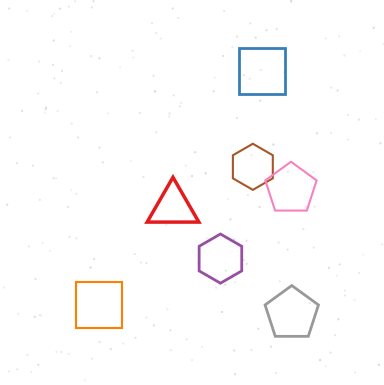[{"shape": "triangle", "thickness": 2.5, "radius": 0.39, "center": [0.449, 0.462]}, {"shape": "square", "thickness": 2, "radius": 0.3, "center": [0.68, 0.816]}, {"shape": "hexagon", "thickness": 2, "radius": 0.32, "center": [0.573, 0.328]}, {"shape": "square", "thickness": 1.5, "radius": 0.3, "center": [0.257, 0.207]}, {"shape": "hexagon", "thickness": 1.5, "radius": 0.3, "center": [0.657, 0.567]}, {"shape": "pentagon", "thickness": 1.5, "radius": 0.35, "center": [0.756, 0.51]}, {"shape": "pentagon", "thickness": 2, "radius": 0.36, "center": [0.758, 0.185]}]